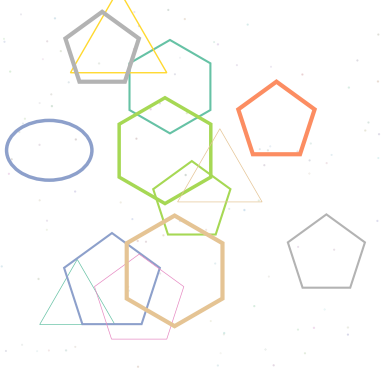[{"shape": "hexagon", "thickness": 1.5, "radius": 0.61, "center": [0.441, 0.775]}, {"shape": "triangle", "thickness": 0.5, "radius": 0.56, "center": [0.201, 0.213]}, {"shape": "pentagon", "thickness": 3, "radius": 0.52, "center": [0.718, 0.684]}, {"shape": "oval", "thickness": 2.5, "radius": 0.55, "center": [0.128, 0.61]}, {"shape": "pentagon", "thickness": 1.5, "radius": 0.65, "center": [0.291, 0.264]}, {"shape": "pentagon", "thickness": 0.5, "radius": 0.61, "center": [0.361, 0.218]}, {"shape": "hexagon", "thickness": 2.5, "radius": 0.69, "center": [0.429, 0.609]}, {"shape": "pentagon", "thickness": 1.5, "radius": 0.53, "center": [0.498, 0.476]}, {"shape": "triangle", "thickness": 1, "radius": 0.72, "center": [0.308, 0.883]}, {"shape": "triangle", "thickness": 0.5, "radius": 0.63, "center": [0.571, 0.539]}, {"shape": "hexagon", "thickness": 3, "radius": 0.72, "center": [0.454, 0.296]}, {"shape": "pentagon", "thickness": 3, "radius": 0.5, "center": [0.265, 0.869]}, {"shape": "pentagon", "thickness": 1.5, "radius": 0.53, "center": [0.848, 0.338]}]